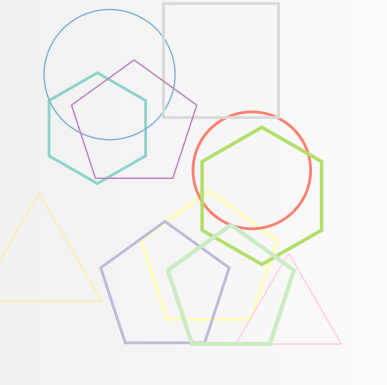[{"shape": "hexagon", "thickness": 2, "radius": 0.72, "center": [0.251, 0.667]}, {"shape": "pentagon", "thickness": 2, "radius": 0.92, "center": [0.539, 0.32]}, {"shape": "pentagon", "thickness": 2, "radius": 0.87, "center": [0.426, 0.251]}, {"shape": "circle", "thickness": 2, "radius": 0.76, "center": [0.65, 0.558]}, {"shape": "circle", "thickness": 1, "radius": 0.85, "center": [0.283, 0.806]}, {"shape": "hexagon", "thickness": 2.5, "radius": 0.89, "center": [0.676, 0.491]}, {"shape": "triangle", "thickness": 1, "radius": 0.79, "center": [0.745, 0.185]}, {"shape": "square", "thickness": 2, "radius": 0.74, "center": [0.568, 0.844]}, {"shape": "pentagon", "thickness": 1, "radius": 0.85, "center": [0.346, 0.674]}, {"shape": "pentagon", "thickness": 3, "radius": 0.86, "center": [0.596, 0.245]}, {"shape": "triangle", "thickness": 0.5, "radius": 0.94, "center": [0.101, 0.311]}]